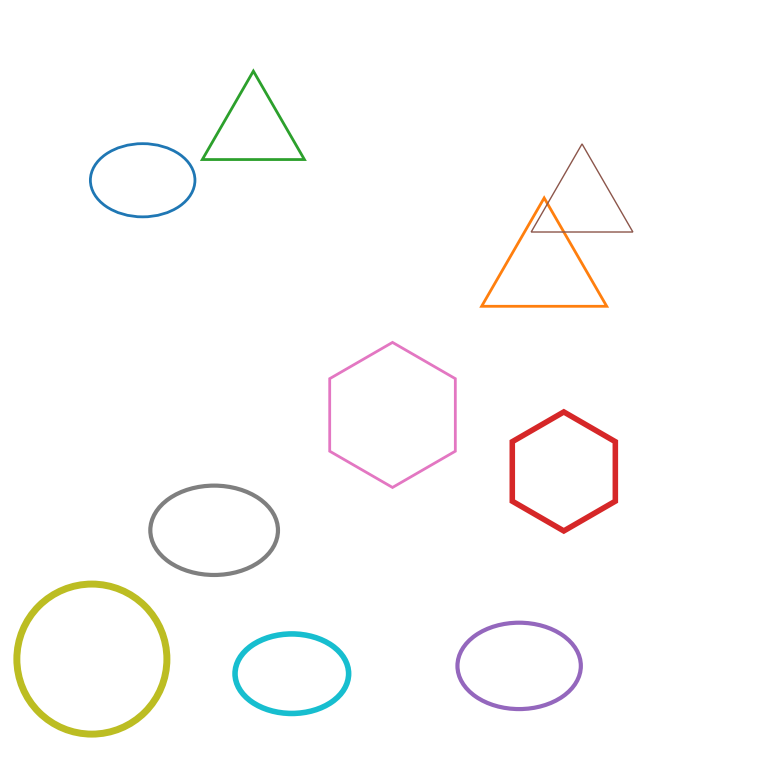[{"shape": "oval", "thickness": 1, "radius": 0.34, "center": [0.185, 0.766]}, {"shape": "triangle", "thickness": 1, "radius": 0.47, "center": [0.707, 0.649]}, {"shape": "triangle", "thickness": 1, "radius": 0.38, "center": [0.329, 0.831]}, {"shape": "hexagon", "thickness": 2, "radius": 0.39, "center": [0.732, 0.388]}, {"shape": "oval", "thickness": 1.5, "radius": 0.4, "center": [0.674, 0.135]}, {"shape": "triangle", "thickness": 0.5, "radius": 0.38, "center": [0.756, 0.737]}, {"shape": "hexagon", "thickness": 1, "radius": 0.47, "center": [0.51, 0.461]}, {"shape": "oval", "thickness": 1.5, "radius": 0.41, "center": [0.278, 0.311]}, {"shape": "circle", "thickness": 2.5, "radius": 0.49, "center": [0.119, 0.144]}, {"shape": "oval", "thickness": 2, "radius": 0.37, "center": [0.379, 0.125]}]